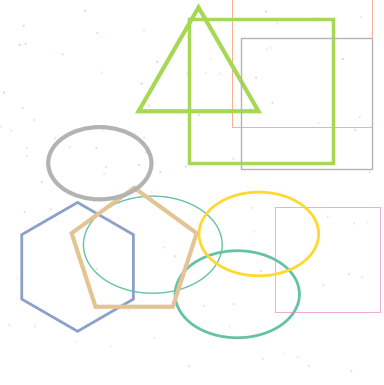[{"shape": "oval", "thickness": 2, "radius": 0.81, "center": [0.616, 0.236]}, {"shape": "oval", "thickness": 1, "radius": 0.9, "center": [0.397, 0.364]}, {"shape": "square", "thickness": 0.5, "radius": 0.91, "center": [0.785, 0.854]}, {"shape": "hexagon", "thickness": 2, "radius": 0.84, "center": [0.201, 0.307]}, {"shape": "square", "thickness": 0.5, "radius": 0.68, "center": [0.851, 0.327]}, {"shape": "triangle", "thickness": 3, "radius": 0.9, "center": [0.516, 0.801]}, {"shape": "square", "thickness": 2.5, "radius": 0.94, "center": [0.678, 0.764]}, {"shape": "oval", "thickness": 2, "radius": 0.78, "center": [0.672, 0.392]}, {"shape": "pentagon", "thickness": 3, "radius": 0.85, "center": [0.348, 0.341]}, {"shape": "oval", "thickness": 3, "radius": 0.67, "center": [0.259, 0.576]}, {"shape": "square", "thickness": 1, "radius": 0.85, "center": [0.796, 0.731]}]